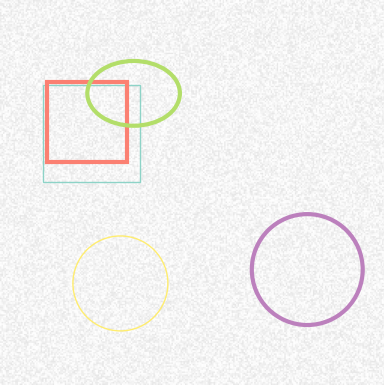[{"shape": "square", "thickness": 1, "radius": 0.63, "center": [0.238, 0.653]}, {"shape": "square", "thickness": 3, "radius": 0.52, "center": [0.226, 0.683]}, {"shape": "oval", "thickness": 3, "radius": 0.6, "center": [0.347, 0.758]}, {"shape": "circle", "thickness": 3, "radius": 0.72, "center": [0.798, 0.3]}, {"shape": "circle", "thickness": 1, "radius": 0.62, "center": [0.313, 0.264]}]